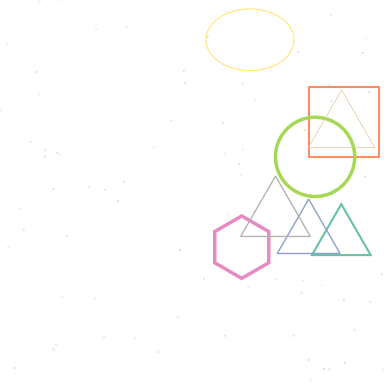[{"shape": "triangle", "thickness": 1.5, "radius": 0.44, "center": [0.887, 0.382]}, {"shape": "square", "thickness": 1.5, "radius": 0.46, "center": [0.893, 0.682]}, {"shape": "triangle", "thickness": 1, "radius": 0.47, "center": [0.802, 0.389]}, {"shape": "hexagon", "thickness": 2.5, "radius": 0.41, "center": [0.628, 0.358]}, {"shape": "circle", "thickness": 2.5, "radius": 0.51, "center": [0.818, 0.593]}, {"shape": "oval", "thickness": 0.5, "radius": 0.57, "center": [0.649, 0.897]}, {"shape": "triangle", "thickness": 0.5, "radius": 0.5, "center": [0.887, 0.666]}, {"shape": "triangle", "thickness": 1, "radius": 0.52, "center": [0.716, 0.438]}]